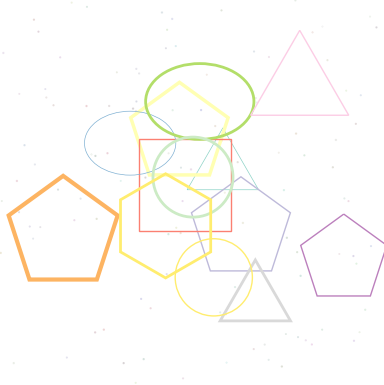[{"shape": "triangle", "thickness": 0.5, "radius": 0.54, "center": [0.579, 0.561]}, {"shape": "pentagon", "thickness": 2.5, "radius": 0.66, "center": [0.466, 0.653]}, {"shape": "pentagon", "thickness": 1, "radius": 0.68, "center": [0.626, 0.406]}, {"shape": "square", "thickness": 1, "radius": 0.6, "center": [0.48, 0.521]}, {"shape": "oval", "thickness": 0.5, "radius": 0.59, "center": [0.338, 0.628]}, {"shape": "pentagon", "thickness": 3, "radius": 0.74, "center": [0.164, 0.394]}, {"shape": "oval", "thickness": 2, "radius": 0.7, "center": [0.519, 0.736]}, {"shape": "triangle", "thickness": 1, "radius": 0.73, "center": [0.778, 0.774]}, {"shape": "triangle", "thickness": 2, "radius": 0.53, "center": [0.663, 0.219]}, {"shape": "pentagon", "thickness": 1, "radius": 0.59, "center": [0.893, 0.326]}, {"shape": "circle", "thickness": 2, "radius": 0.52, "center": [0.501, 0.54]}, {"shape": "circle", "thickness": 1, "radius": 0.5, "center": [0.555, 0.28]}, {"shape": "hexagon", "thickness": 2, "radius": 0.68, "center": [0.43, 0.413]}]